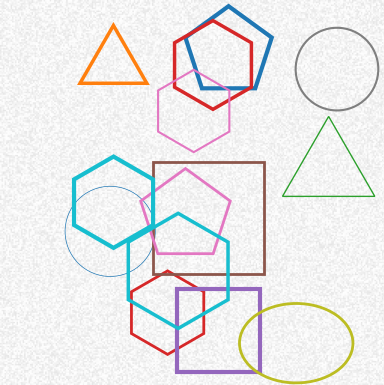[{"shape": "pentagon", "thickness": 3, "radius": 0.59, "center": [0.594, 0.866]}, {"shape": "circle", "thickness": 0.5, "radius": 0.59, "center": [0.286, 0.399]}, {"shape": "triangle", "thickness": 2.5, "radius": 0.5, "center": [0.295, 0.834]}, {"shape": "triangle", "thickness": 1, "radius": 0.69, "center": [0.854, 0.559]}, {"shape": "hexagon", "thickness": 2.5, "radius": 0.58, "center": [0.553, 0.831]}, {"shape": "hexagon", "thickness": 2, "radius": 0.54, "center": [0.435, 0.188]}, {"shape": "square", "thickness": 3, "radius": 0.54, "center": [0.567, 0.142]}, {"shape": "square", "thickness": 2, "radius": 0.73, "center": [0.541, 0.433]}, {"shape": "hexagon", "thickness": 1.5, "radius": 0.53, "center": [0.503, 0.712]}, {"shape": "pentagon", "thickness": 2, "radius": 0.61, "center": [0.482, 0.44]}, {"shape": "circle", "thickness": 1.5, "radius": 0.54, "center": [0.875, 0.82]}, {"shape": "oval", "thickness": 2, "radius": 0.74, "center": [0.769, 0.109]}, {"shape": "hexagon", "thickness": 3, "radius": 0.59, "center": [0.295, 0.475]}, {"shape": "hexagon", "thickness": 2.5, "radius": 0.75, "center": [0.463, 0.296]}]